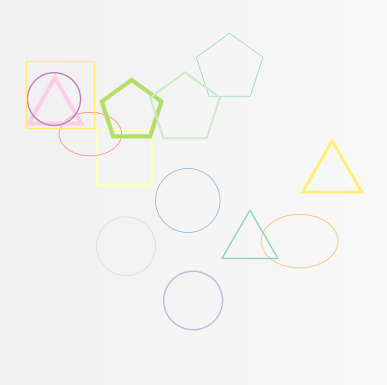[{"shape": "pentagon", "thickness": 0.5, "radius": 0.45, "center": [0.593, 0.823]}, {"shape": "triangle", "thickness": 1, "radius": 0.42, "center": [0.645, 0.37]}, {"shape": "square", "thickness": 1.5, "radius": 0.36, "center": [0.322, 0.59]}, {"shape": "circle", "thickness": 1, "radius": 0.38, "center": [0.498, 0.219]}, {"shape": "oval", "thickness": 0.5, "radius": 0.4, "center": [0.233, 0.652]}, {"shape": "circle", "thickness": 0.5, "radius": 0.42, "center": [0.485, 0.479]}, {"shape": "oval", "thickness": 0.5, "radius": 0.5, "center": [0.773, 0.374]}, {"shape": "pentagon", "thickness": 3, "radius": 0.4, "center": [0.34, 0.711]}, {"shape": "triangle", "thickness": 3, "radius": 0.39, "center": [0.142, 0.719]}, {"shape": "circle", "thickness": 0.5, "radius": 0.38, "center": [0.325, 0.36]}, {"shape": "circle", "thickness": 1, "radius": 0.34, "center": [0.139, 0.743]}, {"shape": "pentagon", "thickness": 1.5, "radius": 0.47, "center": [0.477, 0.718]}, {"shape": "triangle", "thickness": 2, "radius": 0.44, "center": [0.857, 0.545]}, {"shape": "square", "thickness": 1, "radius": 0.44, "center": [0.155, 0.754]}]